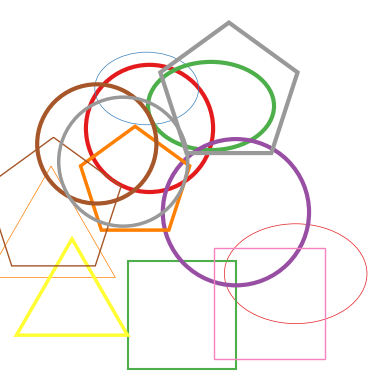[{"shape": "oval", "thickness": 0.5, "radius": 0.93, "center": [0.768, 0.289]}, {"shape": "circle", "thickness": 3, "radius": 0.83, "center": [0.388, 0.666]}, {"shape": "oval", "thickness": 0.5, "radius": 0.67, "center": [0.381, 0.77]}, {"shape": "square", "thickness": 1.5, "radius": 0.7, "center": [0.473, 0.183]}, {"shape": "oval", "thickness": 3, "radius": 0.82, "center": [0.548, 0.725]}, {"shape": "circle", "thickness": 3, "radius": 0.95, "center": [0.613, 0.449]}, {"shape": "triangle", "thickness": 0.5, "radius": 0.96, "center": [0.133, 0.376]}, {"shape": "pentagon", "thickness": 2.5, "radius": 0.74, "center": [0.351, 0.523]}, {"shape": "triangle", "thickness": 2.5, "radius": 0.83, "center": [0.187, 0.213]}, {"shape": "circle", "thickness": 3, "radius": 0.77, "center": [0.251, 0.626]}, {"shape": "pentagon", "thickness": 1, "radius": 0.92, "center": [0.139, 0.459]}, {"shape": "square", "thickness": 1, "radius": 0.72, "center": [0.7, 0.212]}, {"shape": "circle", "thickness": 2.5, "radius": 0.84, "center": [0.32, 0.58]}, {"shape": "pentagon", "thickness": 3, "radius": 0.94, "center": [0.595, 0.754]}]